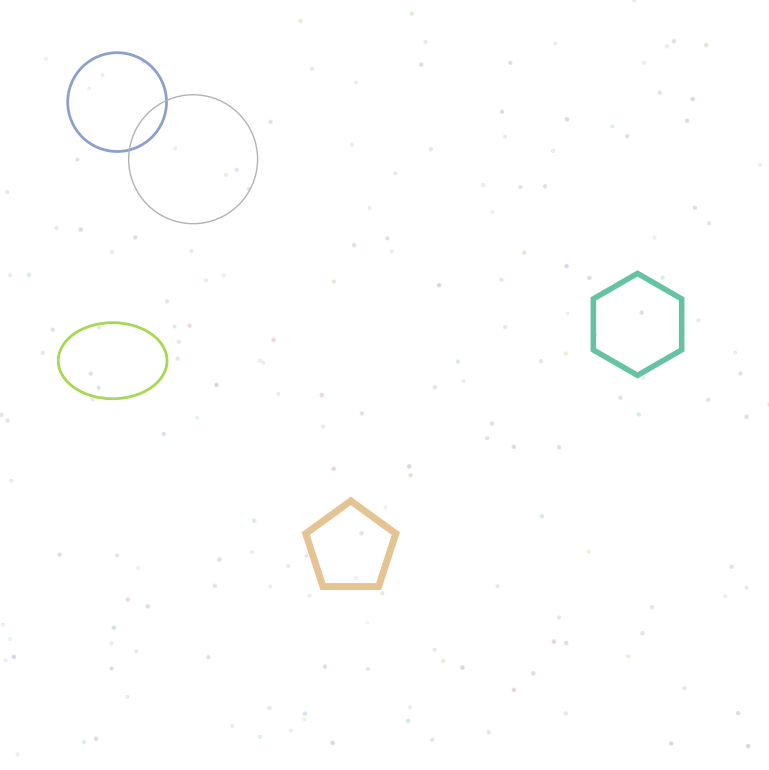[{"shape": "hexagon", "thickness": 2, "radius": 0.33, "center": [0.828, 0.579]}, {"shape": "circle", "thickness": 1, "radius": 0.32, "center": [0.152, 0.867]}, {"shape": "oval", "thickness": 1, "radius": 0.35, "center": [0.146, 0.532]}, {"shape": "pentagon", "thickness": 2.5, "radius": 0.31, "center": [0.456, 0.288]}, {"shape": "circle", "thickness": 0.5, "radius": 0.42, "center": [0.251, 0.793]}]